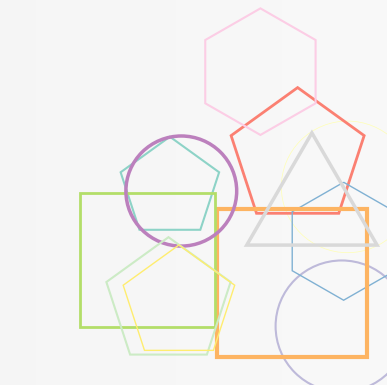[{"shape": "pentagon", "thickness": 1.5, "radius": 0.67, "center": [0.438, 0.511]}, {"shape": "circle", "thickness": 0.5, "radius": 0.85, "center": [0.897, 0.515]}, {"shape": "circle", "thickness": 1.5, "radius": 0.85, "center": [0.882, 0.153]}, {"shape": "pentagon", "thickness": 2, "radius": 0.9, "center": [0.768, 0.592]}, {"shape": "hexagon", "thickness": 1, "radius": 0.77, "center": [0.887, 0.373]}, {"shape": "square", "thickness": 3, "radius": 0.96, "center": [0.753, 0.265]}, {"shape": "square", "thickness": 2, "radius": 0.87, "center": [0.38, 0.325]}, {"shape": "hexagon", "thickness": 1.5, "radius": 0.82, "center": [0.672, 0.814]}, {"shape": "triangle", "thickness": 2.5, "radius": 0.97, "center": [0.805, 0.461]}, {"shape": "circle", "thickness": 2.5, "radius": 0.71, "center": [0.468, 0.504]}, {"shape": "pentagon", "thickness": 1.5, "radius": 0.84, "center": [0.435, 0.215]}, {"shape": "pentagon", "thickness": 1, "radius": 0.76, "center": [0.462, 0.212]}]